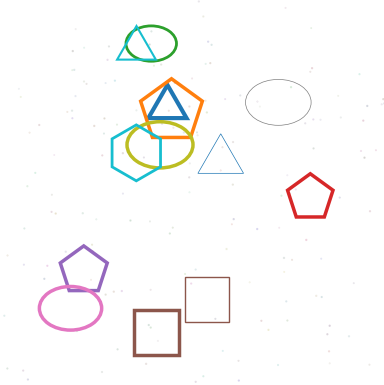[{"shape": "triangle", "thickness": 0.5, "radius": 0.34, "center": [0.573, 0.584]}, {"shape": "triangle", "thickness": 3, "radius": 0.29, "center": [0.435, 0.722]}, {"shape": "pentagon", "thickness": 2.5, "radius": 0.42, "center": [0.445, 0.711]}, {"shape": "oval", "thickness": 2, "radius": 0.33, "center": [0.393, 0.887]}, {"shape": "pentagon", "thickness": 2.5, "radius": 0.31, "center": [0.806, 0.487]}, {"shape": "pentagon", "thickness": 2.5, "radius": 0.32, "center": [0.218, 0.297]}, {"shape": "square", "thickness": 1, "radius": 0.29, "center": [0.538, 0.222]}, {"shape": "square", "thickness": 2.5, "radius": 0.29, "center": [0.407, 0.137]}, {"shape": "oval", "thickness": 2.5, "radius": 0.4, "center": [0.183, 0.199]}, {"shape": "oval", "thickness": 0.5, "radius": 0.43, "center": [0.723, 0.734]}, {"shape": "oval", "thickness": 2.5, "radius": 0.43, "center": [0.416, 0.624]}, {"shape": "hexagon", "thickness": 2, "radius": 0.36, "center": [0.354, 0.603]}, {"shape": "triangle", "thickness": 1.5, "radius": 0.29, "center": [0.355, 0.874]}]